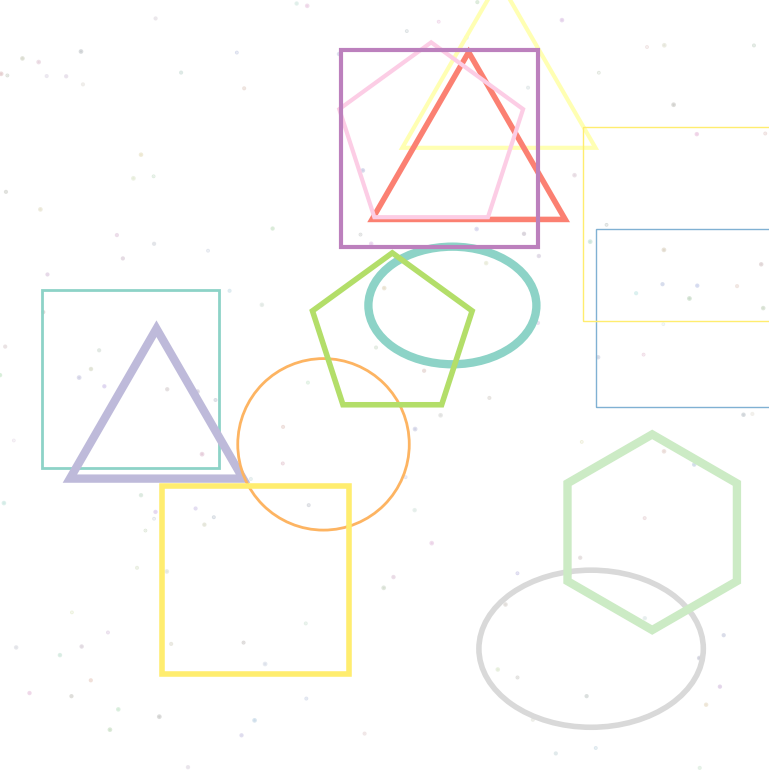[{"shape": "square", "thickness": 1, "radius": 0.58, "center": [0.169, 0.508]}, {"shape": "oval", "thickness": 3, "radius": 0.55, "center": [0.588, 0.603]}, {"shape": "triangle", "thickness": 1.5, "radius": 0.72, "center": [0.648, 0.88]}, {"shape": "triangle", "thickness": 3, "radius": 0.65, "center": [0.203, 0.443]}, {"shape": "triangle", "thickness": 2, "radius": 0.72, "center": [0.609, 0.787]}, {"shape": "square", "thickness": 0.5, "radius": 0.58, "center": [0.889, 0.587]}, {"shape": "circle", "thickness": 1, "radius": 0.56, "center": [0.42, 0.423]}, {"shape": "pentagon", "thickness": 2, "radius": 0.55, "center": [0.509, 0.563]}, {"shape": "pentagon", "thickness": 1.5, "radius": 0.63, "center": [0.56, 0.819]}, {"shape": "oval", "thickness": 2, "radius": 0.73, "center": [0.768, 0.157]}, {"shape": "square", "thickness": 1.5, "radius": 0.64, "center": [0.57, 0.807]}, {"shape": "hexagon", "thickness": 3, "radius": 0.64, "center": [0.847, 0.309]}, {"shape": "square", "thickness": 2, "radius": 0.61, "center": [0.331, 0.247]}, {"shape": "square", "thickness": 0.5, "radius": 0.63, "center": [0.883, 0.709]}]